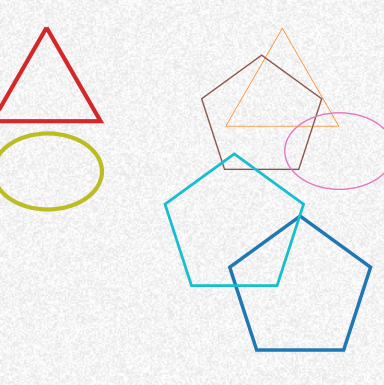[{"shape": "pentagon", "thickness": 2.5, "radius": 0.96, "center": [0.78, 0.246]}, {"shape": "triangle", "thickness": 0.5, "radius": 0.85, "center": [0.733, 0.757]}, {"shape": "triangle", "thickness": 3, "radius": 0.81, "center": [0.121, 0.766]}, {"shape": "pentagon", "thickness": 1, "radius": 0.82, "center": [0.68, 0.693]}, {"shape": "oval", "thickness": 1, "radius": 0.71, "center": [0.882, 0.608]}, {"shape": "oval", "thickness": 3, "radius": 0.71, "center": [0.124, 0.555]}, {"shape": "pentagon", "thickness": 2, "radius": 0.95, "center": [0.609, 0.411]}]